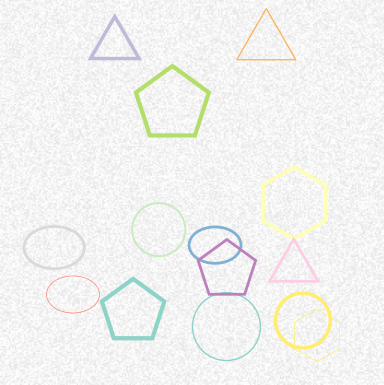[{"shape": "pentagon", "thickness": 3, "radius": 0.43, "center": [0.346, 0.19]}, {"shape": "circle", "thickness": 1, "radius": 0.44, "center": [0.588, 0.152]}, {"shape": "hexagon", "thickness": 2.5, "radius": 0.47, "center": [0.764, 0.473]}, {"shape": "triangle", "thickness": 2.5, "radius": 0.36, "center": [0.298, 0.884]}, {"shape": "oval", "thickness": 0.5, "radius": 0.34, "center": [0.19, 0.235]}, {"shape": "oval", "thickness": 2, "radius": 0.34, "center": [0.559, 0.363]}, {"shape": "triangle", "thickness": 1, "radius": 0.44, "center": [0.692, 0.889]}, {"shape": "pentagon", "thickness": 3, "radius": 0.5, "center": [0.448, 0.729]}, {"shape": "triangle", "thickness": 2, "radius": 0.36, "center": [0.763, 0.306]}, {"shape": "oval", "thickness": 2, "radius": 0.39, "center": [0.141, 0.357]}, {"shape": "pentagon", "thickness": 2, "radius": 0.39, "center": [0.589, 0.299]}, {"shape": "circle", "thickness": 1.5, "radius": 0.35, "center": [0.412, 0.404]}, {"shape": "hexagon", "thickness": 0.5, "radius": 0.34, "center": [0.824, 0.129]}, {"shape": "circle", "thickness": 2.5, "radius": 0.36, "center": [0.787, 0.167]}]